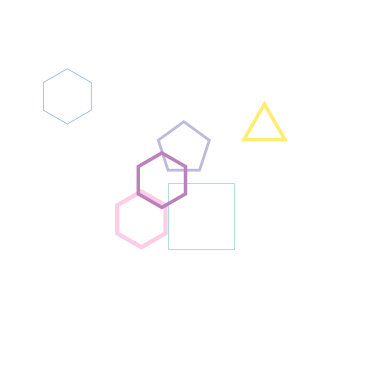[{"shape": "square", "thickness": 0.5, "radius": 0.43, "center": [0.522, 0.439]}, {"shape": "pentagon", "thickness": 2, "radius": 0.35, "center": [0.477, 0.614]}, {"shape": "hexagon", "thickness": 0.5, "radius": 0.36, "center": [0.175, 0.75]}, {"shape": "hexagon", "thickness": 3, "radius": 0.36, "center": [0.367, 0.43]}, {"shape": "hexagon", "thickness": 2.5, "radius": 0.35, "center": [0.421, 0.532]}, {"shape": "triangle", "thickness": 2.5, "radius": 0.31, "center": [0.687, 0.668]}]